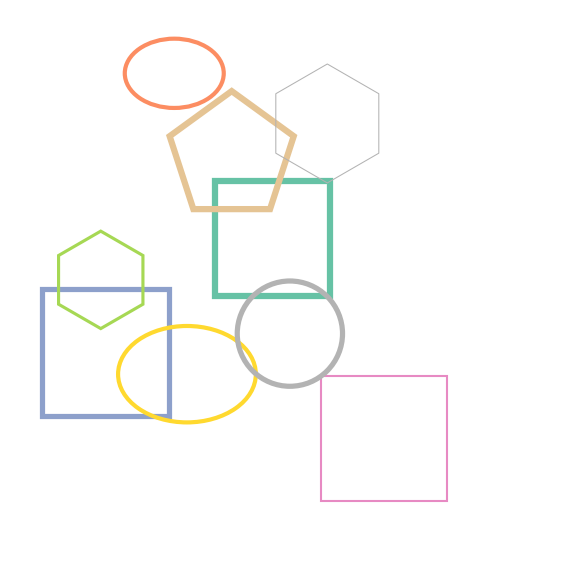[{"shape": "square", "thickness": 3, "radius": 0.5, "center": [0.472, 0.587]}, {"shape": "oval", "thickness": 2, "radius": 0.43, "center": [0.302, 0.872]}, {"shape": "square", "thickness": 2.5, "radius": 0.55, "center": [0.182, 0.389]}, {"shape": "square", "thickness": 1, "radius": 0.54, "center": [0.665, 0.24]}, {"shape": "hexagon", "thickness": 1.5, "radius": 0.42, "center": [0.174, 0.515]}, {"shape": "oval", "thickness": 2, "radius": 0.6, "center": [0.324, 0.351]}, {"shape": "pentagon", "thickness": 3, "radius": 0.56, "center": [0.401, 0.728]}, {"shape": "circle", "thickness": 2.5, "radius": 0.46, "center": [0.502, 0.421]}, {"shape": "hexagon", "thickness": 0.5, "radius": 0.51, "center": [0.567, 0.785]}]